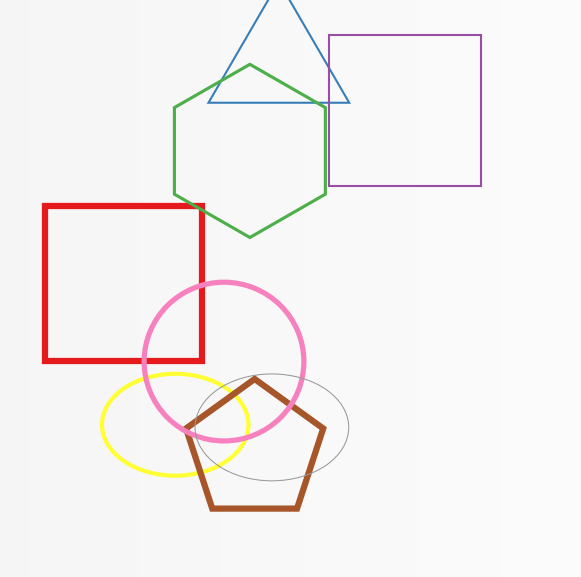[{"shape": "square", "thickness": 3, "radius": 0.67, "center": [0.213, 0.508]}, {"shape": "triangle", "thickness": 1, "radius": 0.7, "center": [0.48, 0.891]}, {"shape": "hexagon", "thickness": 1.5, "radius": 0.75, "center": [0.43, 0.738]}, {"shape": "square", "thickness": 1, "radius": 0.65, "center": [0.697, 0.807]}, {"shape": "oval", "thickness": 2, "radius": 0.63, "center": [0.301, 0.264]}, {"shape": "pentagon", "thickness": 3, "radius": 0.62, "center": [0.438, 0.219]}, {"shape": "circle", "thickness": 2.5, "radius": 0.69, "center": [0.385, 0.373]}, {"shape": "oval", "thickness": 0.5, "radius": 0.66, "center": [0.468, 0.259]}]